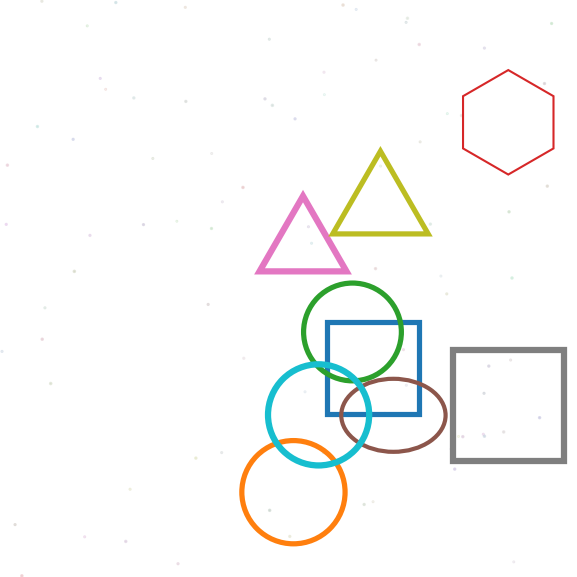[{"shape": "square", "thickness": 2.5, "radius": 0.4, "center": [0.646, 0.361]}, {"shape": "circle", "thickness": 2.5, "radius": 0.45, "center": [0.508, 0.147]}, {"shape": "circle", "thickness": 2.5, "radius": 0.42, "center": [0.61, 0.424]}, {"shape": "hexagon", "thickness": 1, "radius": 0.45, "center": [0.88, 0.787]}, {"shape": "oval", "thickness": 2, "radius": 0.45, "center": [0.681, 0.28]}, {"shape": "triangle", "thickness": 3, "radius": 0.43, "center": [0.525, 0.573]}, {"shape": "square", "thickness": 3, "radius": 0.48, "center": [0.88, 0.297]}, {"shape": "triangle", "thickness": 2.5, "radius": 0.48, "center": [0.659, 0.642]}, {"shape": "circle", "thickness": 3, "radius": 0.44, "center": [0.552, 0.281]}]